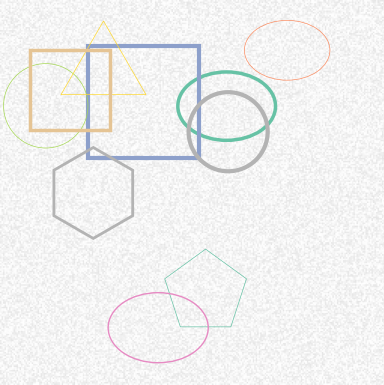[{"shape": "pentagon", "thickness": 0.5, "radius": 0.56, "center": [0.534, 0.241]}, {"shape": "oval", "thickness": 2.5, "radius": 0.63, "center": [0.589, 0.724]}, {"shape": "oval", "thickness": 0.5, "radius": 0.56, "center": [0.746, 0.869]}, {"shape": "square", "thickness": 3, "radius": 0.72, "center": [0.373, 0.735]}, {"shape": "oval", "thickness": 1, "radius": 0.65, "center": [0.411, 0.149]}, {"shape": "circle", "thickness": 0.5, "radius": 0.55, "center": [0.119, 0.725]}, {"shape": "triangle", "thickness": 0.5, "radius": 0.64, "center": [0.269, 0.818]}, {"shape": "square", "thickness": 2.5, "radius": 0.52, "center": [0.182, 0.766]}, {"shape": "circle", "thickness": 3, "radius": 0.51, "center": [0.593, 0.658]}, {"shape": "hexagon", "thickness": 2, "radius": 0.59, "center": [0.242, 0.499]}]